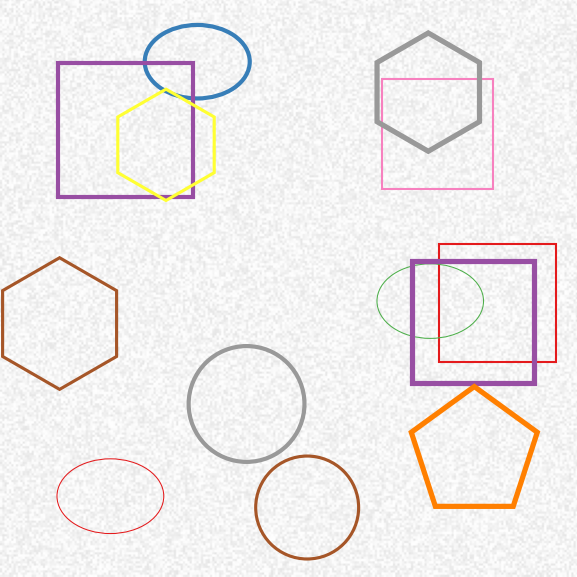[{"shape": "oval", "thickness": 0.5, "radius": 0.46, "center": [0.191, 0.14]}, {"shape": "square", "thickness": 1, "radius": 0.51, "center": [0.861, 0.475]}, {"shape": "oval", "thickness": 2, "radius": 0.45, "center": [0.342, 0.892]}, {"shape": "oval", "thickness": 0.5, "radius": 0.46, "center": [0.745, 0.478]}, {"shape": "square", "thickness": 2, "radius": 0.58, "center": [0.218, 0.774]}, {"shape": "square", "thickness": 2.5, "radius": 0.53, "center": [0.819, 0.441]}, {"shape": "pentagon", "thickness": 2.5, "radius": 0.57, "center": [0.821, 0.215]}, {"shape": "hexagon", "thickness": 1.5, "radius": 0.48, "center": [0.287, 0.748]}, {"shape": "hexagon", "thickness": 1.5, "radius": 0.57, "center": [0.103, 0.439]}, {"shape": "circle", "thickness": 1.5, "radius": 0.45, "center": [0.532, 0.12]}, {"shape": "square", "thickness": 1, "radius": 0.48, "center": [0.758, 0.767]}, {"shape": "hexagon", "thickness": 2.5, "radius": 0.51, "center": [0.742, 0.84]}, {"shape": "circle", "thickness": 2, "radius": 0.5, "center": [0.427, 0.3]}]